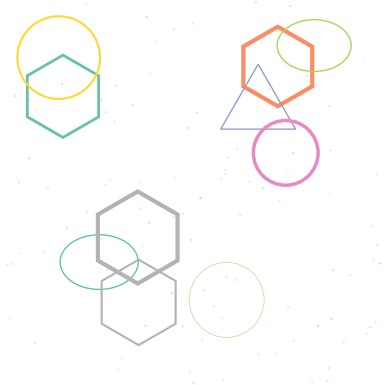[{"shape": "oval", "thickness": 1, "radius": 0.51, "center": [0.258, 0.319]}, {"shape": "hexagon", "thickness": 2, "radius": 0.53, "center": [0.164, 0.75]}, {"shape": "hexagon", "thickness": 3, "radius": 0.52, "center": [0.721, 0.827]}, {"shape": "triangle", "thickness": 1, "radius": 0.56, "center": [0.671, 0.721]}, {"shape": "circle", "thickness": 2.5, "radius": 0.42, "center": [0.742, 0.603]}, {"shape": "oval", "thickness": 1, "radius": 0.48, "center": [0.816, 0.882]}, {"shape": "circle", "thickness": 1.5, "radius": 0.54, "center": [0.152, 0.85]}, {"shape": "circle", "thickness": 0.5, "radius": 0.49, "center": [0.589, 0.221]}, {"shape": "hexagon", "thickness": 3, "radius": 0.6, "center": [0.358, 0.383]}, {"shape": "hexagon", "thickness": 1.5, "radius": 0.55, "center": [0.36, 0.215]}]